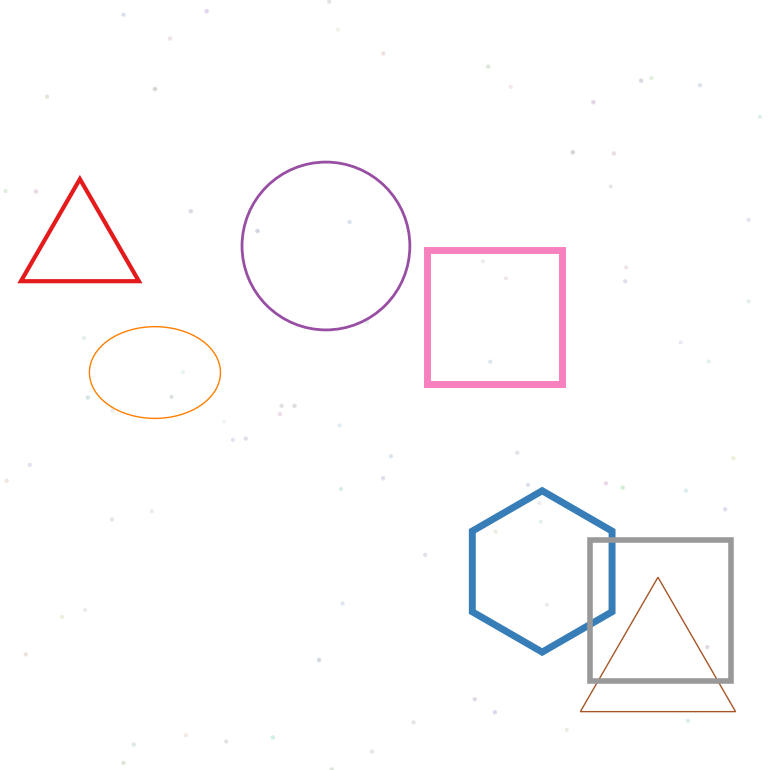[{"shape": "triangle", "thickness": 1.5, "radius": 0.44, "center": [0.104, 0.679]}, {"shape": "hexagon", "thickness": 2.5, "radius": 0.52, "center": [0.704, 0.258]}, {"shape": "circle", "thickness": 1, "radius": 0.54, "center": [0.423, 0.681]}, {"shape": "oval", "thickness": 0.5, "radius": 0.43, "center": [0.201, 0.516]}, {"shape": "triangle", "thickness": 0.5, "radius": 0.58, "center": [0.854, 0.134]}, {"shape": "square", "thickness": 2.5, "radius": 0.44, "center": [0.642, 0.588]}, {"shape": "square", "thickness": 2, "radius": 0.46, "center": [0.858, 0.207]}]